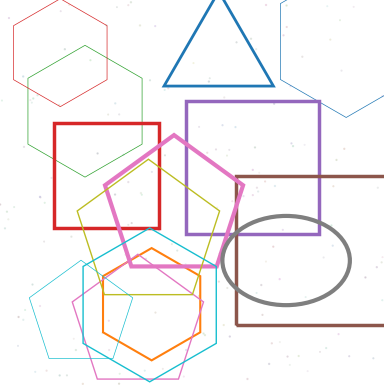[{"shape": "triangle", "thickness": 2, "radius": 0.82, "center": [0.568, 0.858]}, {"shape": "hexagon", "thickness": 0.5, "radius": 0.99, "center": [0.899, 0.892]}, {"shape": "hexagon", "thickness": 1.5, "radius": 0.73, "center": [0.394, 0.21]}, {"shape": "hexagon", "thickness": 0.5, "radius": 0.86, "center": [0.221, 0.711]}, {"shape": "square", "thickness": 2.5, "radius": 0.68, "center": [0.276, 0.543]}, {"shape": "hexagon", "thickness": 0.5, "radius": 0.7, "center": [0.157, 0.863]}, {"shape": "square", "thickness": 2.5, "radius": 0.86, "center": [0.655, 0.566]}, {"shape": "square", "thickness": 2.5, "radius": 0.97, "center": [0.806, 0.35]}, {"shape": "pentagon", "thickness": 1, "radius": 0.9, "center": [0.358, 0.16]}, {"shape": "pentagon", "thickness": 3, "radius": 0.94, "center": [0.452, 0.461]}, {"shape": "oval", "thickness": 3, "radius": 0.83, "center": [0.743, 0.323]}, {"shape": "pentagon", "thickness": 1, "radius": 0.97, "center": [0.385, 0.392]}, {"shape": "hexagon", "thickness": 1, "radius": 1.0, "center": [0.389, 0.208]}, {"shape": "pentagon", "thickness": 0.5, "radius": 0.71, "center": [0.21, 0.183]}]